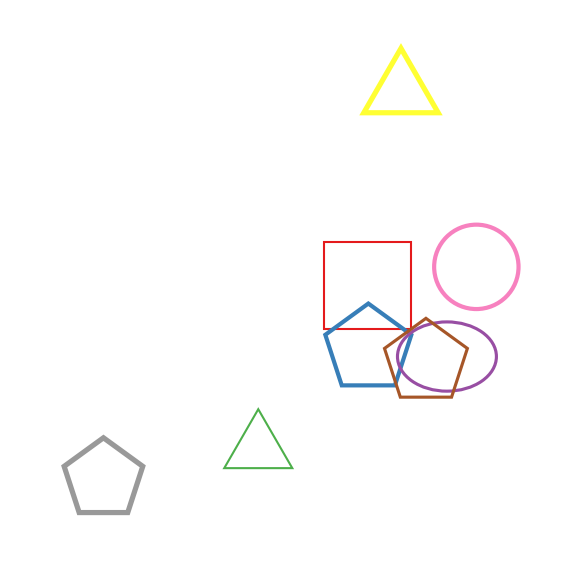[{"shape": "square", "thickness": 1, "radius": 0.38, "center": [0.636, 0.505]}, {"shape": "pentagon", "thickness": 2, "radius": 0.39, "center": [0.638, 0.395]}, {"shape": "triangle", "thickness": 1, "radius": 0.34, "center": [0.447, 0.223]}, {"shape": "oval", "thickness": 1.5, "radius": 0.43, "center": [0.774, 0.382]}, {"shape": "triangle", "thickness": 2.5, "radius": 0.37, "center": [0.694, 0.841]}, {"shape": "pentagon", "thickness": 1.5, "radius": 0.38, "center": [0.738, 0.372]}, {"shape": "circle", "thickness": 2, "radius": 0.37, "center": [0.825, 0.537]}, {"shape": "pentagon", "thickness": 2.5, "radius": 0.36, "center": [0.179, 0.169]}]